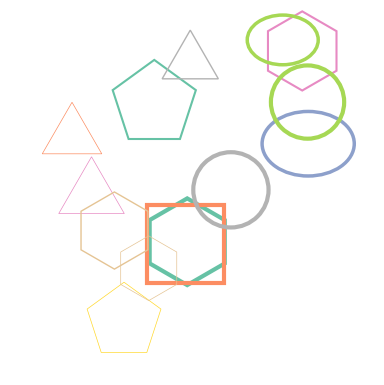[{"shape": "pentagon", "thickness": 1.5, "radius": 0.57, "center": [0.401, 0.731]}, {"shape": "hexagon", "thickness": 3, "radius": 0.56, "center": [0.486, 0.372]}, {"shape": "triangle", "thickness": 0.5, "radius": 0.45, "center": [0.187, 0.645]}, {"shape": "square", "thickness": 3, "radius": 0.5, "center": [0.481, 0.366]}, {"shape": "oval", "thickness": 2.5, "radius": 0.6, "center": [0.8, 0.627]}, {"shape": "hexagon", "thickness": 1.5, "radius": 0.51, "center": [0.785, 0.868]}, {"shape": "triangle", "thickness": 0.5, "radius": 0.49, "center": [0.238, 0.494]}, {"shape": "circle", "thickness": 3, "radius": 0.48, "center": [0.799, 0.735]}, {"shape": "oval", "thickness": 2.5, "radius": 0.46, "center": [0.734, 0.896]}, {"shape": "pentagon", "thickness": 0.5, "radius": 0.5, "center": [0.322, 0.166]}, {"shape": "hexagon", "thickness": 1, "radius": 0.5, "center": [0.297, 0.401]}, {"shape": "hexagon", "thickness": 0.5, "radius": 0.42, "center": [0.386, 0.303]}, {"shape": "triangle", "thickness": 1, "radius": 0.42, "center": [0.494, 0.837]}, {"shape": "circle", "thickness": 3, "radius": 0.49, "center": [0.6, 0.507]}]